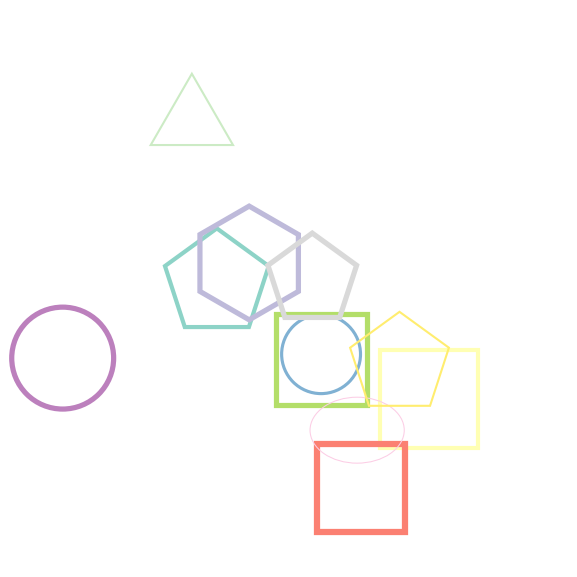[{"shape": "pentagon", "thickness": 2, "radius": 0.47, "center": [0.375, 0.509]}, {"shape": "square", "thickness": 2, "radius": 0.43, "center": [0.743, 0.308]}, {"shape": "hexagon", "thickness": 2.5, "radius": 0.49, "center": [0.431, 0.544]}, {"shape": "square", "thickness": 3, "radius": 0.38, "center": [0.625, 0.154]}, {"shape": "circle", "thickness": 1.5, "radius": 0.34, "center": [0.556, 0.386]}, {"shape": "square", "thickness": 2.5, "radius": 0.39, "center": [0.556, 0.377]}, {"shape": "oval", "thickness": 0.5, "radius": 0.41, "center": [0.618, 0.254]}, {"shape": "pentagon", "thickness": 2.5, "radius": 0.4, "center": [0.541, 0.515]}, {"shape": "circle", "thickness": 2.5, "radius": 0.44, "center": [0.109, 0.379]}, {"shape": "triangle", "thickness": 1, "radius": 0.41, "center": [0.332, 0.789]}, {"shape": "pentagon", "thickness": 1, "radius": 0.45, "center": [0.692, 0.369]}]